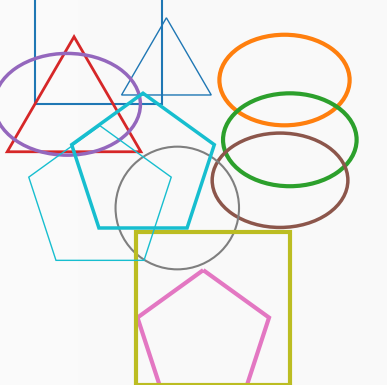[{"shape": "square", "thickness": 1.5, "radius": 0.82, "center": [0.255, 0.893]}, {"shape": "triangle", "thickness": 1, "radius": 0.67, "center": [0.429, 0.82]}, {"shape": "oval", "thickness": 3, "radius": 0.84, "center": [0.734, 0.792]}, {"shape": "oval", "thickness": 3, "radius": 0.86, "center": [0.748, 0.637]}, {"shape": "triangle", "thickness": 2, "radius": 1.0, "center": [0.191, 0.705]}, {"shape": "oval", "thickness": 2.5, "radius": 0.94, "center": [0.174, 0.729]}, {"shape": "oval", "thickness": 2.5, "radius": 0.88, "center": [0.723, 0.532]}, {"shape": "pentagon", "thickness": 3, "radius": 0.89, "center": [0.525, 0.12]}, {"shape": "circle", "thickness": 1.5, "radius": 0.8, "center": [0.458, 0.46]}, {"shape": "square", "thickness": 3, "radius": 0.99, "center": [0.549, 0.199]}, {"shape": "pentagon", "thickness": 2.5, "radius": 0.97, "center": [0.369, 0.564]}, {"shape": "pentagon", "thickness": 1, "radius": 0.97, "center": [0.258, 0.48]}]